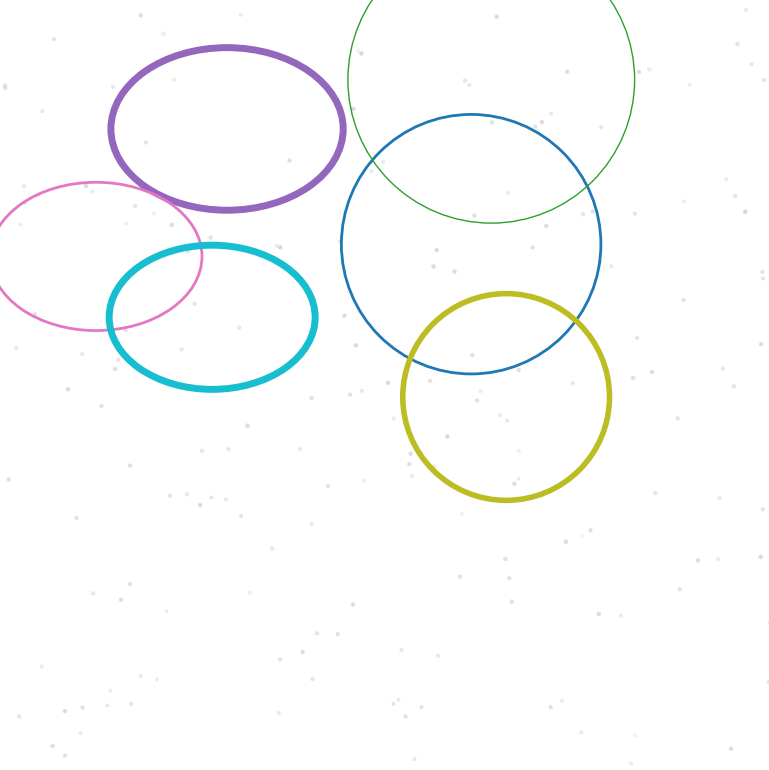[{"shape": "circle", "thickness": 1, "radius": 0.84, "center": [0.612, 0.683]}, {"shape": "circle", "thickness": 0.5, "radius": 0.93, "center": [0.638, 0.896]}, {"shape": "oval", "thickness": 2.5, "radius": 0.75, "center": [0.295, 0.833]}, {"shape": "oval", "thickness": 1, "radius": 0.69, "center": [0.125, 0.667]}, {"shape": "circle", "thickness": 2, "radius": 0.67, "center": [0.657, 0.484]}, {"shape": "oval", "thickness": 2.5, "radius": 0.67, "center": [0.276, 0.588]}]